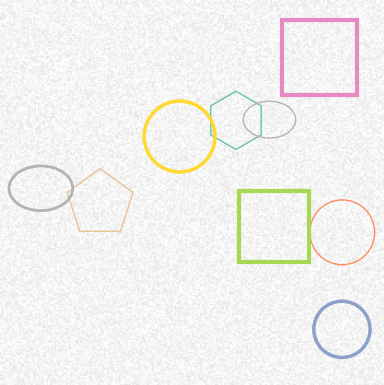[{"shape": "hexagon", "thickness": 1, "radius": 0.38, "center": [0.613, 0.687]}, {"shape": "circle", "thickness": 1, "radius": 0.42, "center": [0.889, 0.397]}, {"shape": "circle", "thickness": 2.5, "radius": 0.37, "center": [0.888, 0.145]}, {"shape": "square", "thickness": 3, "radius": 0.49, "center": [0.83, 0.851]}, {"shape": "square", "thickness": 3, "radius": 0.46, "center": [0.711, 0.412]}, {"shape": "circle", "thickness": 2.5, "radius": 0.46, "center": [0.467, 0.645]}, {"shape": "pentagon", "thickness": 1, "radius": 0.45, "center": [0.26, 0.472]}, {"shape": "oval", "thickness": 2, "radius": 0.41, "center": [0.106, 0.511]}, {"shape": "oval", "thickness": 1, "radius": 0.34, "center": [0.7, 0.689]}]